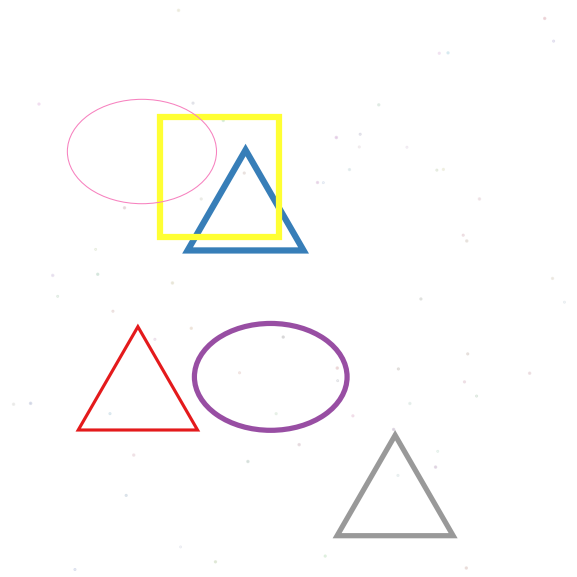[{"shape": "triangle", "thickness": 1.5, "radius": 0.6, "center": [0.239, 0.314]}, {"shape": "triangle", "thickness": 3, "radius": 0.58, "center": [0.425, 0.623]}, {"shape": "oval", "thickness": 2.5, "radius": 0.66, "center": [0.469, 0.347]}, {"shape": "square", "thickness": 3, "radius": 0.52, "center": [0.381, 0.693]}, {"shape": "oval", "thickness": 0.5, "radius": 0.65, "center": [0.246, 0.737]}, {"shape": "triangle", "thickness": 2.5, "radius": 0.58, "center": [0.684, 0.13]}]